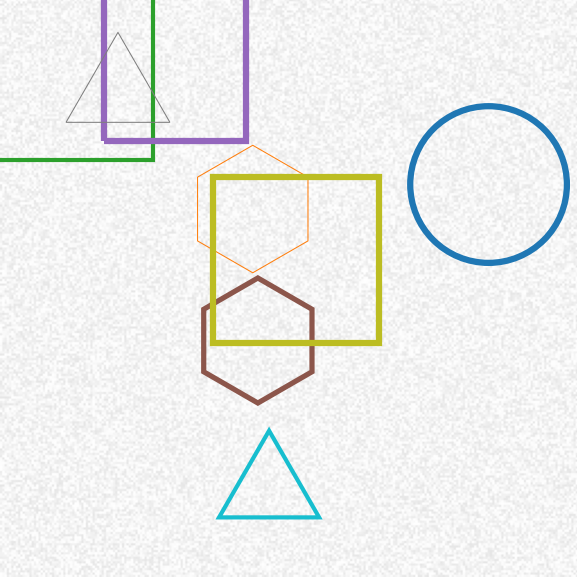[{"shape": "circle", "thickness": 3, "radius": 0.68, "center": [0.846, 0.68]}, {"shape": "hexagon", "thickness": 0.5, "radius": 0.55, "center": [0.438, 0.637]}, {"shape": "square", "thickness": 2, "radius": 0.73, "center": [0.118, 0.868]}, {"shape": "square", "thickness": 3, "radius": 0.62, "center": [0.303, 0.878]}, {"shape": "hexagon", "thickness": 2.5, "radius": 0.54, "center": [0.447, 0.41]}, {"shape": "triangle", "thickness": 0.5, "radius": 0.52, "center": [0.204, 0.839]}, {"shape": "square", "thickness": 3, "radius": 0.72, "center": [0.513, 0.549]}, {"shape": "triangle", "thickness": 2, "radius": 0.5, "center": [0.466, 0.153]}]